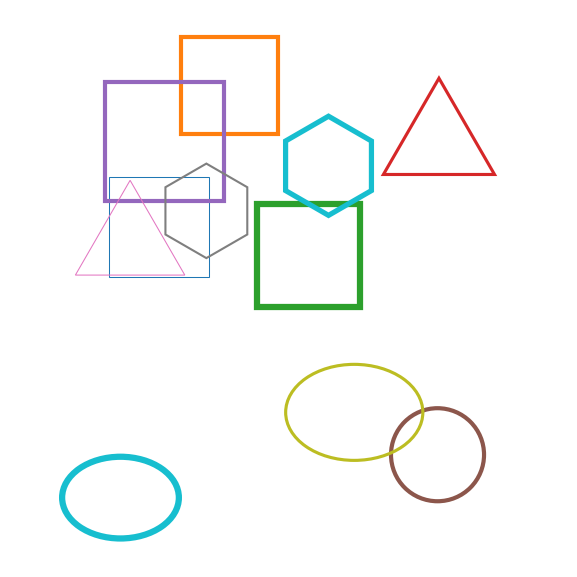[{"shape": "square", "thickness": 0.5, "radius": 0.43, "center": [0.275, 0.606]}, {"shape": "square", "thickness": 2, "radius": 0.42, "center": [0.397, 0.851]}, {"shape": "square", "thickness": 3, "radius": 0.45, "center": [0.534, 0.557]}, {"shape": "triangle", "thickness": 1.5, "radius": 0.56, "center": [0.76, 0.753]}, {"shape": "square", "thickness": 2, "radius": 0.52, "center": [0.286, 0.754]}, {"shape": "circle", "thickness": 2, "radius": 0.4, "center": [0.758, 0.212]}, {"shape": "triangle", "thickness": 0.5, "radius": 0.55, "center": [0.225, 0.577]}, {"shape": "hexagon", "thickness": 1, "radius": 0.41, "center": [0.357, 0.634]}, {"shape": "oval", "thickness": 1.5, "radius": 0.59, "center": [0.613, 0.285]}, {"shape": "oval", "thickness": 3, "radius": 0.51, "center": [0.209, 0.137]}, {"shape": "hexagon", "thickness": 2.5, "radius": 0.43, "center": [0.569, 0.712]}]